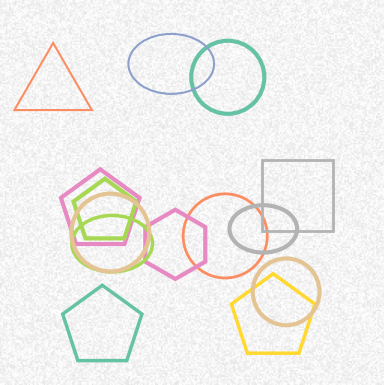[{"shape": "pentagon", "thickness": 2.5, "radius": 0.54, "center": [0.266, 0.151]}, {"shape": "circle", "thickness": 3, "radius": 0.47, "center": [0.592, 0.799]}, {"shape": "circle", "thickness": 2, "radius": 0.55, "center": [0.585, 0.387]}, {"shape": "triangle", "thickness": 1.5, "radius": 0.58, "center": [0.138, 0.772]}, {"shape": "oval", "thickness": 1.5, "radius": 0.56, "center": [0.445, 0.834]}, {"shape": "hexagon", "thickness": 3, "radius": 0.45, "center": [0.455, 0.365]}, {"shape": "pentagon", "thickness": 3, "radius": 0.54, "center": [0.26, 0.453]}, {"shape": "pentagon", "thickness": 3, "radius": 0.43, "center": [0.272, 0.45]}, {"shape": "oval", "thickness": 2.5, "radius": 0.52, "center": [0.291, 0.367]}, {"shape": "pentagon", "thickness": 2.5, "radius": 0.57, "center": [0.71, 0.175]}, {"shape": "circle", "thickness": 3, "radius": 0.51, "center": [0.287, 0.396]}, {"shape": "circle", "thickness": 3, "radius": 0.43, "center": [0.743, 0.242]}, {"shape": "square", "thickness": 2, "radius": 0.46, "center": [0.772, 0.491]}, {"shape": "oval", "thickness": 3, "radius": 0.44, "center": [0.684, 0.406]}]